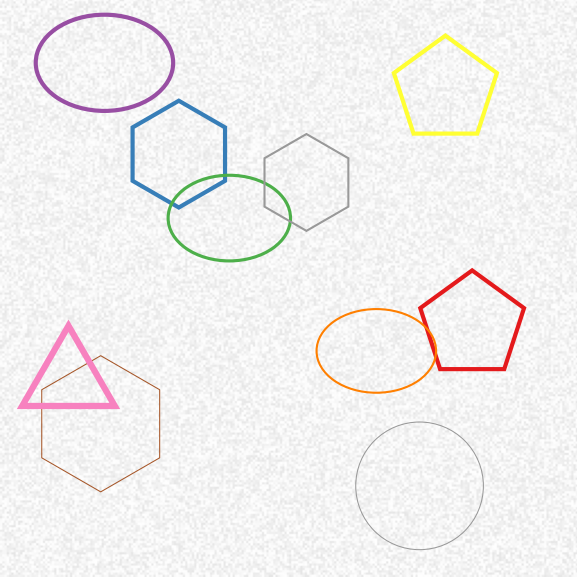[{"shape": "pentagon", "thickness": 2, "radius": 0.47, "center": [0.818, 0.436]}, {"shape": "hexagon", "thickness": 2, "radius": 0.46, "center": [0.31, 0.732]}, {"shape": "oval", "thickness": 1.5, "radius": 0.53, "center": [0.397, 0.621]}, {"shape": "oval", "thickness": 2, "radius": 0.59, "center": [0.181, 0.89]}, {"shape": "oval", "thickness": 1, "radius": 0.52, "center": [0.652, 0.391]}, {"shape": "pentagon", "thickness": 2, "radius": 0.47, "center": [0.771, 0.844]}, {"shape": "hexagon", "thickness": 0.5, "radius": 0.59, "center": [0.174, 0.265]}, {"shape": "triangle", "thickness": 3, "radius": 0.46, "center": [0.119, 0.342]}, {"shape": "hexagon", "thickness": 1, "radius": 0.42, "center": [0.531, 0.683]}, {"shape": "circle", "thickness": 0.5, "radius": 0.55, "center": [0.727, 0.158]}]